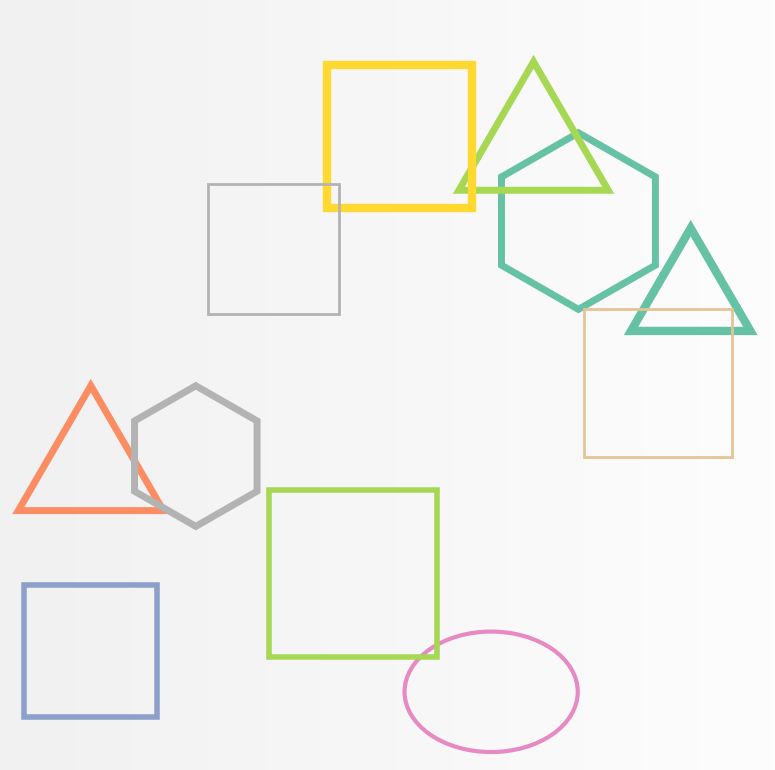[{"shape": "hexagon", "thickness": 2.5, "radius": 0.57, "center": [0.746, 0.713]}, {"shape": "triangle", "thickness": 3, "radius": 0.44, "center": [0.891, 0.615]}, {"shape": "triangle", "thickness": 2.5, "radius": 0.54, "center": [0.117, 0.391]}, {"shape": "square", "thickness": 2, "radius": 0.43, "center": [0.117, 0.155]}, {"shape": "oval", "thickness": 1.5, "radius": 0.56, "center": [0.634, 0.102]}, {"shape": "triangle", "thickness": 2.5, "radius": 0.56, "center": [0.688, 0.809]}, {"shape": "square", "thickness": 2, "radius": 0.54, "center": [0.455, 0.255]}, {"shape": "square", "thickness": 3, "radius": 0.47, "center": [0.516, 0.823]}, {"shape": "square", "thickness": 1, "radius": 0.48, "center": [0.849, 0.503]}, {"shape": "square", "thickness": 1, "radius": 0.42, "center": [0.353, 0.677]}, {"shape": "hexagon", "thickness": 2.5, "radius": 0.46, "center": [0.253, 0.408]}]